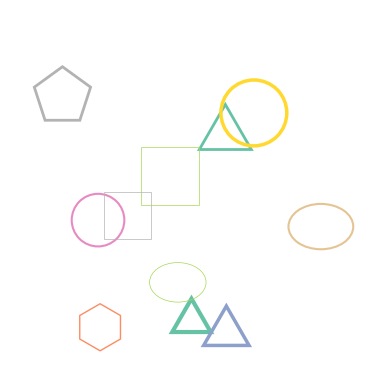[{"shape": "triangle", "thickness": 2, "radius": 0.39, "center": [0.585, 0.651]}, {"shape": "triangle", "thickness": 3, "radius": 0.29, "center": [0.497, 0.166]}, {"shape": "hexagon", "thickness": 1, "radius": 0.31, "center": [0.26, 0.15]}, {"shape": "triangle", "thickness": 2.5, "radius": 0.34, "center": [0.588, 0.137]}, {"shape": "circle", "thickness": 1.5, "radius": 0.34, "center": [0.255, 0.428]}, {"shape": "square", "thickness": 0.5, "radius": 0.38, "center": [0.442, 0.542]}, {"shape": "oval", "thickness": 0.5, "radius": 0.37, "center": [0.462, 0.267]}, {"shape": "circle", "thickness": 2.5, "radius": 0.43, "center": [0.659, 0.707]}, {"shape": "oval", "thickness": 1.5, "radius": 0.42, "center": [0.833, 0.411]}, {"shape": "square", "thickness": 0.5, "radius": 0.31, "center": [0.331, 0.441]}, {"shape": "pentagon", "thickness": 2, "radius": 0.38, "center": [0.162, 0.75]}]